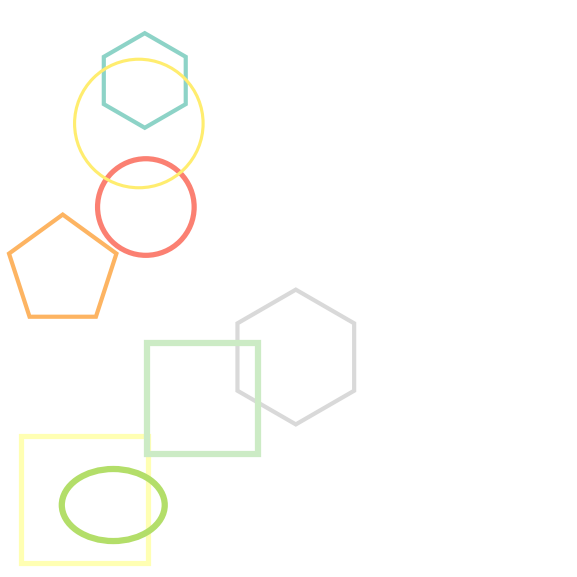[{"shape": "hexagon", "thickness": 2, "radius": 0.41, "center": [0.251, 0.86]}, {"shape": "square", "thickness": 2.5, "radius": 0.55, "center": [0.147, 0.133]}, {"shape": "circle", "thickness": 2.5, "radius": 0.42, "center": [0.253, 0.641]}, {"shape": "pentagon", "thickness": 2, "radius": 0.49, "center": [0.109, 0.53]}, {"shape": "oval", "thickness": 3, "radius": 0.45, "center": [0.196, 0.125]}, {"shape": "hexagon", "thickness": 2, "radius": 0.58, "center": [0.512, 0.381]}, {"shape": "square", "thickness": 3, "radius": 0.48, "center": [0.35, 0.309]}, {"shape": "circle", "thickness": 1.5, "radius": 0.56, "center": [0.24, 0.785]}]